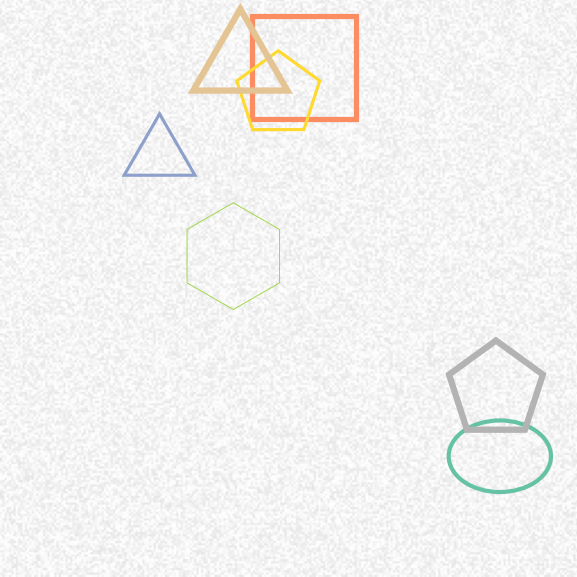[{"shape": "oval", "thickness": 2, "radius": 0.44, "center": [0.866, 0.209]}, {"shape": "square", "thickness": 2.5, "radius": 0.45, "center": [0.526, 0.883]}, {"shape": "triangle", "thickness": 1.5, "radius": 0.35, "center": [0.276, 0.731]}, {"shape": "hexagon", "thickness": 0.5, "radius": 0.46, "center": [0.404, 0.556]}, {"shape": "pentagon", "thickness": 1.5, "radius": 0.38, "center": [0.482, 0.836]}, {"shape": "triangle", "thickness": 3, "radius": 0.47, "center": [0.416, 0.889]}, {"shape": "pentagon", "thickness": 3, "radius": 0.43, "center": [0.859, 0.324]}]